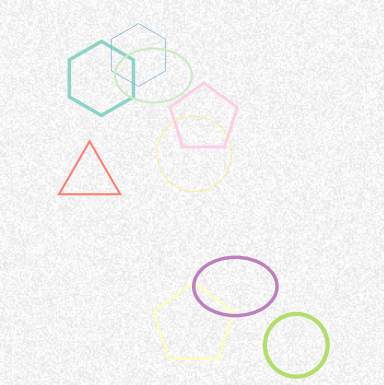[{"shape": "hexagon", "thickness": 2.5, "radius": 0.48, "center": [0.263, 0.796]}, {"shape": "pentagon", "thickness": 1.5, "radius": 0.55, "center": [0.503, 0.156]}, {"shape": "triangle", "thickness": 1.5, "radius": 0.46, "center": [0.233, 0.541]}, {"shape": "hexagon", "thickness": 0.5, "radius": 0.41, "center": [0.36, 0.857]}, {"shape": "circle", "thickness": 3, "radius": 0.41, "center": [0.77, 0.103]}, {"shape": "pentagon", "thickness": 2, "radius": 0.46, "center": [0.529, 0.693]}, {"shape": "oval", "thickness": 2.5, "radius": 0.54, "center": [0.611, 0.256]}, {"shape": "oval", "thickness": 1.5, "radius": 0.5, "center": [0.399, 0.804]}, {"shape": "circle", "thickness": 0.5, "radius": 0.49, "center": [0.505, 0.601]}]